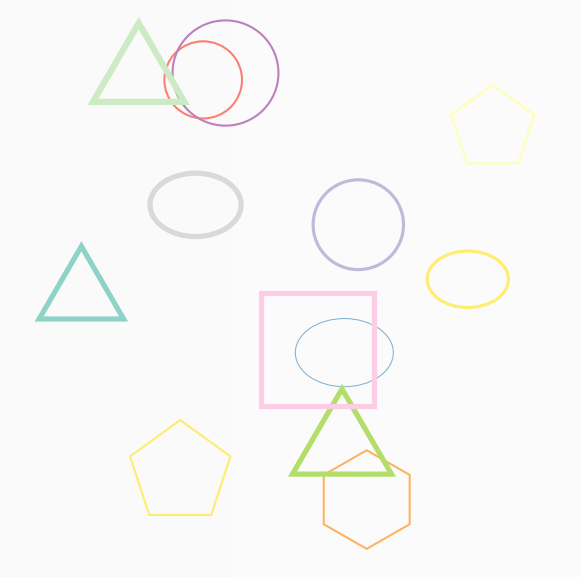[{"shape": "triangle", "thickness": 2.5, "radius": 0.42, "center": [0.14, 0.489]}, {"shape": "pentagon", "thickness": 1, "radius": 0.38, "center": [0.848, 0.777]}, {"shape": "circle", "thickness": 1.5, "radius": 0.39, "center": [0.616, 0.61]}, {"shape": "circle", "thickness": 1, "radius": 0.33, "center": [0.35, 0.861]}, {"shape": "oval", "thickness": 0.5, "radius": 0.42, "center": [0.592, 0.388]}, {"shape": "hexagon", "thickness": 1, "radius": 0.43, "center": [0.631, 0.134]}, {"shape": "triangle", "thickness": 2.5, "radius": 0.49, "center": [0.588, 0.227]}, {"shape": "square", "thickness": 2.5, "radius": 0.49, "center": [0.546, 0.394]}, {"shape": "oval", "thickness": 2.5, "radius": 0.39, "center": [0.336, 0.644]}, {"shape": "circle", "thickness": 1, "radius": 0.46, "center": [0.388, 0.873]}, {"shape": "triangle", "thickness": 3, "radius": 0.45, "center": [0.239, 0.868]}, {"shape": "oval", "thickness": 1.5, "radius": 0.35, "center": [0.805, 0.516]}, {"shape": "pentagon", "thickness": 1, "radius": 0.45, "center": [0.31, 0.181]}]